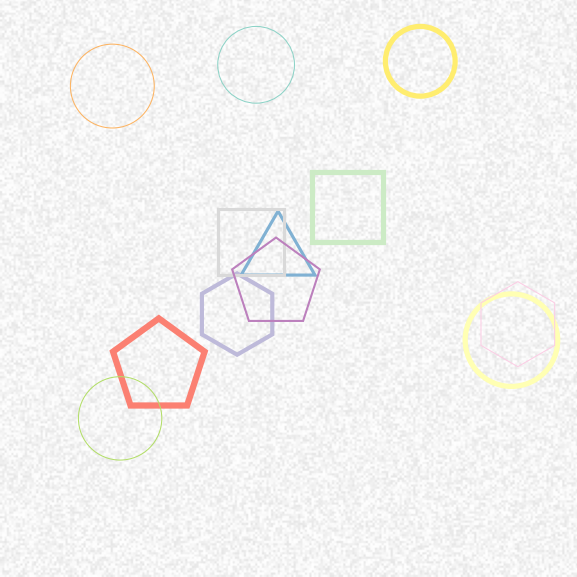[{"shape": "circle", "thickness": 0.5, "radius": 0.33, "center": [0.443, 0.887]}, {"shape": "circle", "thickness": 2.5, "radius": 0.4, "center": [0.886, 0.41]}, {"shape": "hexagon", "thickness": 2, "radius": 0.35, "center": [0.411, 0.455]}, {"shape": "pentagon", "thickness": 3, "radius": 0.42, "center": [0.275, 0.364]}, {"shape": "triangle", "thickness": 1.5, "radius": 0.37, "center": [0.481, 0.56]}, {"shape": "circle", "thickness": 0.5, "radius": 0.36, "center": [0.195, 0.85]}, {"shape": "circle", "thickness": 0.5, "radius": 0.36, "center": [0.208, 0.275]}, {"shape": "hexagon", "thickness": 0.5, "radius": 0.37, "center": [0.897, 0.438]}, {"shape": "square", "thickness": 1.5, "radius": 0.29, "center": [0.435, 0.58]}, {"shape": "pentagon", "thickness": 1, "radius": 0.4, "center": [0.478, 0.508]}, {"shape": "square", "thickness": 2.5, "radius": 0.31, "center": [0.602, 0.641]}, {"shape": "circle", "thickness": 2.5, "radius": 0.3, "center": [0.728, 0.893]}]